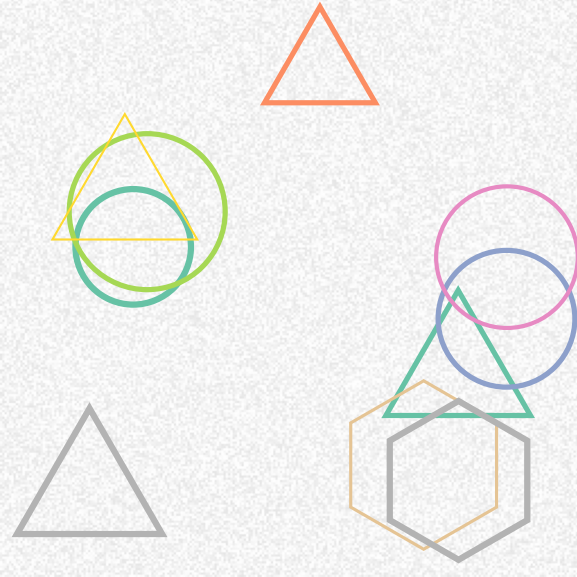[{"shape": "circle", "thickness": 3, "radius": 0.5, "center": [0.231, 0.572]}, {"shape": "triangle", "thickness": 2.5, "radius": 0.72, "center": [0.793, 0.352]}, {"shape": "triangle", "thickness": 2.5, "radius": 0.55, "center": [0.554, 0.877]}, {"shape": "circle", "thickness": 2.5, "radius": 0.59, "center": [0.877, 0.447]}, {"shape": "circle", "thickness": 2, "radius": 0.61, "center": [0.878, 0.554]}, {"shape": "circle", "thickness": 2.5, "radius": 0.68, "center": [0.255, 0.633]}, {"shape": "triangle", "thickness": 1, "radius": 0.72, "center": [0.216, 0.657]}, {"shape": "hexagon", "thickness": 1.5, "radius": 0.73, "center": [0.734, 0.194]}, {"shape": "hexagon", "thickness": 3, "radius": 0.69, "center": [0.794, 0.167]}, {"shape": "triangle", "thickness": 3, "radius": 0.73, "center": [0.155, 0.147]}]